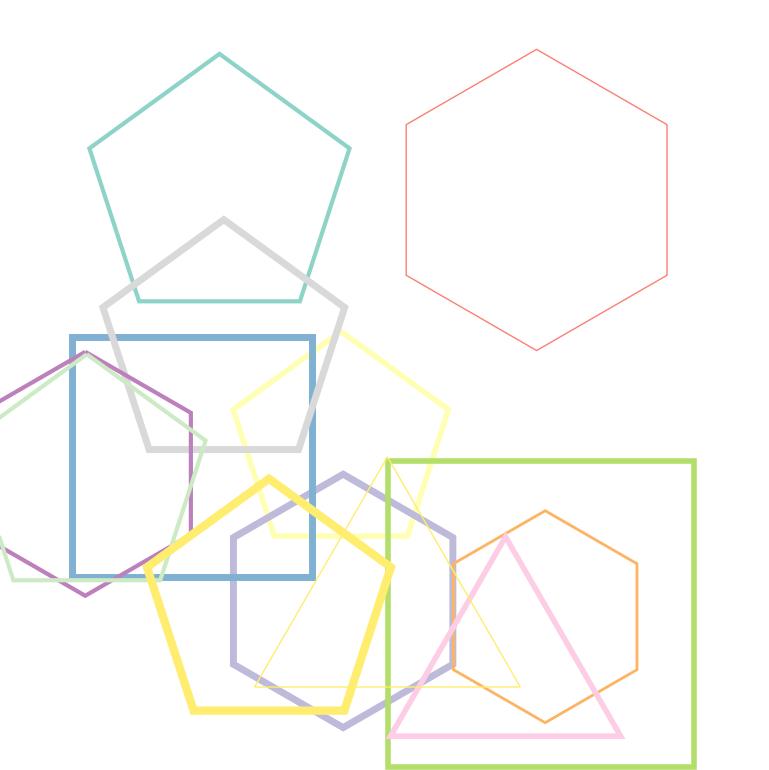[{"shape": "pentagon", "thickness": 1.5, "radius": 0.89, "center": [0.285, 0.752]}, {"shape": "pentagon", "thickness": 2, "radius": 0.73, "center": [0.443, 0.423]}, {"shape": "hexagon", "thickness": 2.5, "radius": 0.82, "center": [0.446, 0.22]}, {"shape": "hexagon", "thickness": 0.5, "radius": 0.98, "center": [0.697, 0.74]}, {"shape": "square", "thickness": 2.5, "radius": 0.78, "center": [0.249, 0.407]}, {"shape": "hexagon", "thickness": 1, "radius": 0.69, "center": [0.708, 0.199]}, {"shape": "square", "thickness": 2, "radius": 0.99, "center": [0.702, 0.203]}, {"shape": "triangle", "thickness": 2, "radius": 0.86, "center": [0.657, 0.13]}, {"shape": "pentagon", "thickness": 2.5, "radius": 0.83, "center": [0.291, 0.55]}, {"shape": "hexagon", "thickness": 1.5, "radius": 0.79, "center": [0.111, 0.385]}, {"shape": "pentagon", "thickness": 1.5, "radius": 0.81, "center": [0.113, 0.378]}, {"shape": "pentagon", "thickness": 3, "radius": 0.83, "center": [0.349, 0.212]}, {"shape": "triangle", "thickness": 0.5, "radius": 1.0, "center": [0.503, 0.207]}]